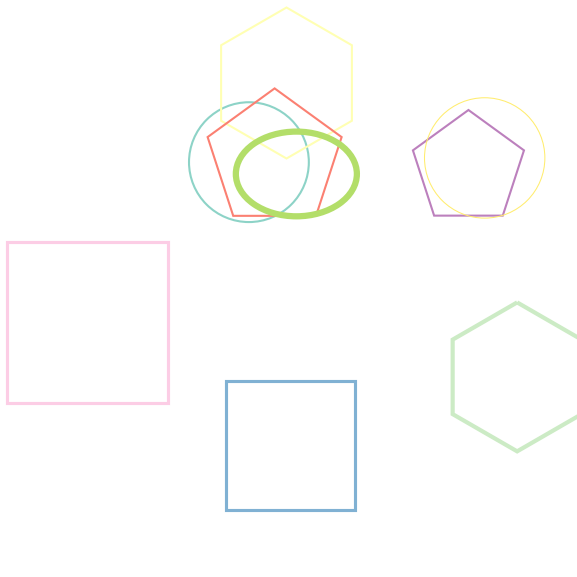[{"shape": "circle", "thickness": 1, "radius": 0.52, "center": [0.431, 0.718]}, {"shape": "hexagon", "thickness": 1, "radius": 0.65, "center": [0.496, 0.855]}, {"shape": "pentagon", "thickness": 1, "radius": 0.61, "center": [0.476, 0.724]}, {"shape": "square", "thickness": 1.5, "radius": 0.56, "center": [0.503, 0.228]}, {"shape": "oval", "thickness": 3, "radius": 0.52, "center": [0.513, 0.698]}, {"shape": "square", "thickness": 1.5, "radius": 0.7, "center": [0.152, 0.441]}, {"shape": "pentagon", "thickness": 1, "radius": 0.51, "center": [0.811, 0.708]}, {"shape": "hexagon", "thickness": 2, "radius": 0.64, "center": [0.895, 0.347]}, {"shape": "circle", "thickness": 0.5, "radius": 0.52, "center": [0.839, 0.726]}]